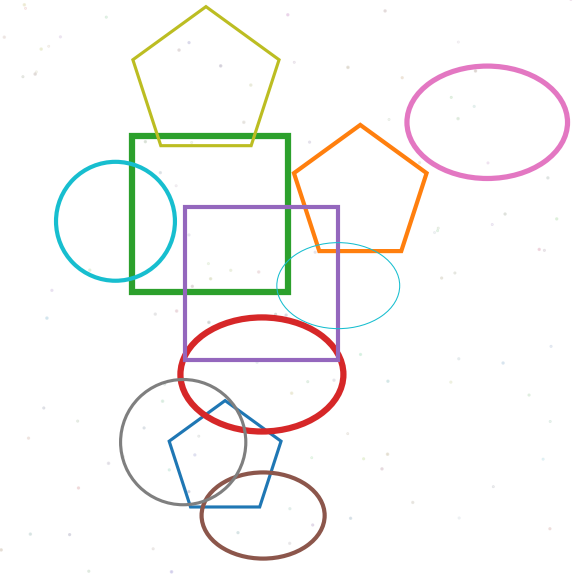[{"shape": "pentagon", "thickness": 1.5, "radius": 0.51, "center": [0.39, 0.204]}, {"shape": "pentagon", "thickness": 2, "radius": 0.6, "center": [0.624, 0.662]}, {"shape": "square", "thickness": 3, "radius": 0.68, "center": [0.363, 0.629]}, {"shape": "oval", "thickness": 3, "radius": 0.71, "center": [0.454, 0.351]}, {"shape": "square", "thickness": 2, "radius": 0.66, "center": [0.453, 0.508]}, {"shape": "oval", "thickness": 2, "radius": 0.53, "center": [0.456, 0.106]}, {"shape": "oval", "thickness": 2.5, "radius": 0.7, "center": [0.844, 0.787]}, {"shape": "circle", "thickness": 1.5, "radius": 0.54, "center": [0.317, 0.234]}, {"shape": "pentagon", "thickness": 1.5, "radius": 0.67, "center": [0.357, 0.855]}, {"shape": "circle", "thickness": 2, "radius": 0.51, "center": [0.2, 0.616]}, {"shape": "oval", "thickness": 0.5, "radius": 0.53, "center": [0.586, 0.505]}]